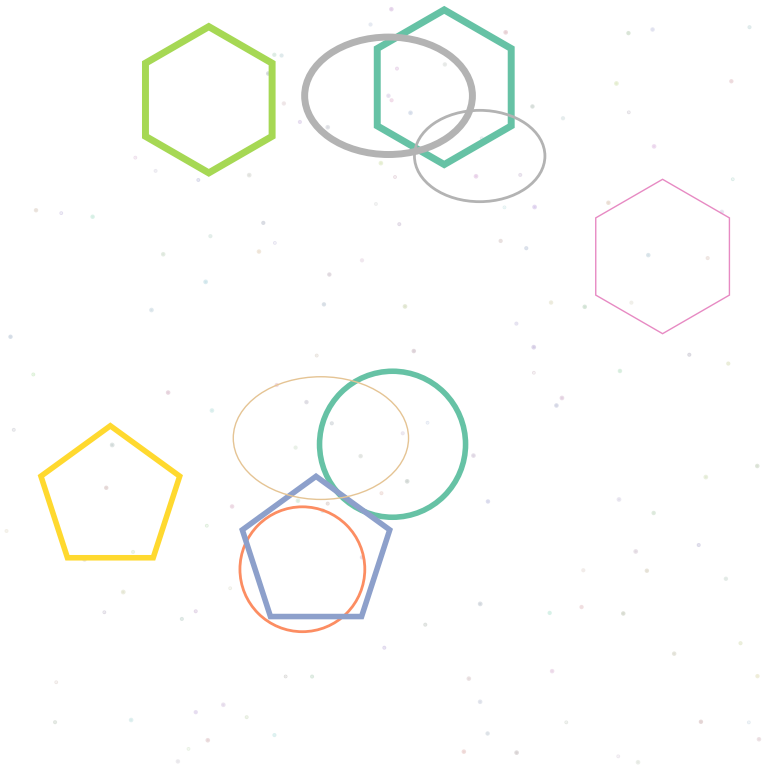[{"shape": "circle", "thickness": 2, "radius": 0.47, "center": [0.51, 0.423]}, {"shape": "hexagon", "thickness": 2.5, "radius": 0.5, "center": [0.577, 0.887]}, {"shape": "circle", "thickness": 1, "radius": 0.41, "center": [0.393, 0.261]}, {"shape": "pentagon", "thickness": 2, "radius": 0.5, "center": [0.41, 0.281]}, {"shape": "hexagon", "thickness": 0.5, "radius": 0.5, "center": [0.86, 0.667]}, {"shape": "hexagon", "thickness": 2.5, "radius": 0.47, "center": [0.271, 0.87]}, {"shape": "pentagon", "thickness": 2, "radius": 0.47, "center": [0.143, 0.352]}, {"shape": "oval", "thickness": 0.5, "radius": 0.57, "center": [0.417, 0.431]}, {"shape": "oval", "thickness": 1, "radius": 0.42, "center": [0.623, 0.797]}, {"shape": "oval", "thickness": 2.5, "radius": 0.54, "center": [0.505, 0.876]}]